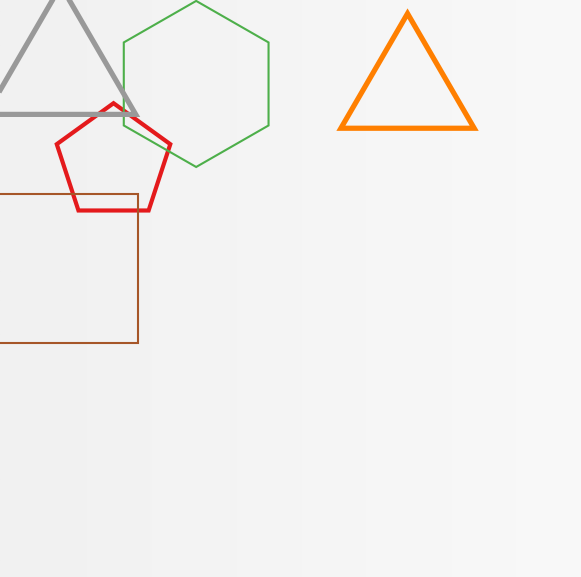[{"shape": "pentagon", "thickness": 2, "radius": 0.51, "center": [0.195, 0.718]}, {"shape": "hexagon", "thickness": 1, "radius": 0.72, "center": [0.337, 0.854]}, {"shape": "triangle", "thickness": 2.5, "radius": 0.66, "center": [0.701, 0.843]}, {"shape": "square", "thickness": 1, "radius": 0.65, "center": [0.108, 0.534]}, {"shape": "triangle", "thickness": 2.5, "radius": 0.74, "center": [0.105, 0.875]}]